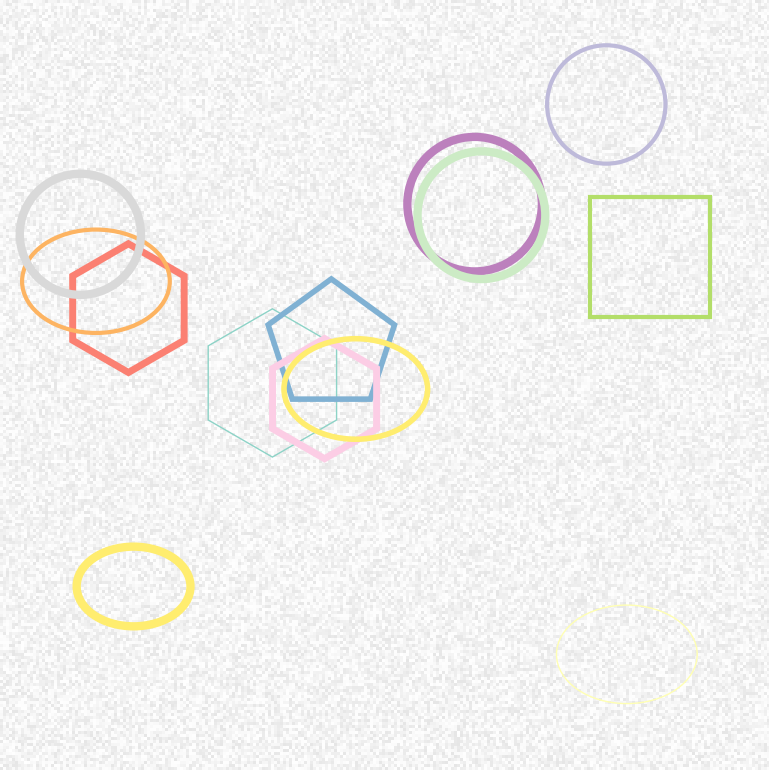[{"shape": "hexagon", "thickness": 0.5, "radius": 0.48, "center": [0.354, 0.503]}, {"shape": "oval", "thickness": 0.5, "radius": 0.46, "center": [0.814, 0.15]}, {"shape": "circle", "thickness": 1.5, "radius": 0.38, "center": [0.787, 0.864]}, {"shape": "hexagon", "thickness": 2.5, "radius": 0.42, "center": [0.167, 0.6]}, {"shape": "pentagon", "thickness": 2, "radius": 0.43, "center": [0.43, 0.551]}, {"shape": "oval", "thickness": 1.5, "radius": 0.48, "center": [0.125, 0.635]}, {"shape": "square", "thickness": 1.5, "radius": 0.39, "center": [0.844, 0.666]}, {"shape": "hexagon", "thickness": 2.5, "radius": 0.39, "center": [0.422, 0.482]}, {"shape": "circle", "thickness": 3, "radius": 0.39, "center": [0.104, 0.696]}, {"shape": "circle", "thickness": 3, "radius": 0.44, "center": [0.616, 0.735]}, {"shape": "circle", "thickness": 3, "radius": 0.41, "center": [0.625, 0.721]}, {"shape": "oval", "thickness": 3, "radius": 0.37, "center": [0.173, 0.238]}, {"shape": "oval", "thickness": 2, "radius": 0.47, "center": [0.462, 0.495]}]